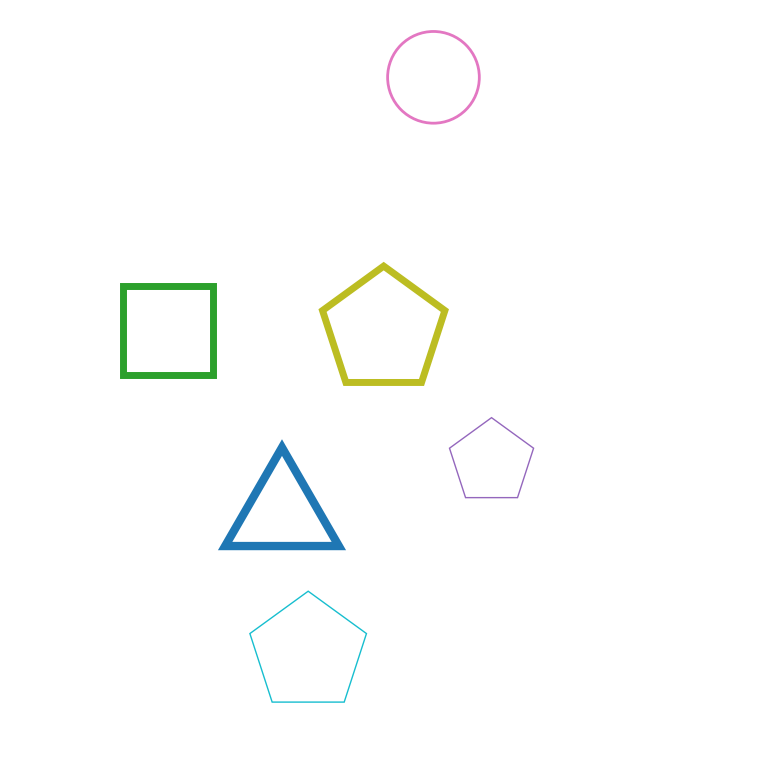[{"shape": "triangle", "thickness": 3, "radius": 0.43, "center": [0.366, 0.333]}, {"shape": "square", "thickness": 2.5, "radius": 0.29, "center": [0.218, 0.571]}, {"shape": "pentagon", "thickness": 0.5, "radius": 0.29, "center": [0.638, 0.4]}, {"shape": "circle", "thickness": 1, "radius": 0.3, "center": [0.563, 0.9]}, {"shape": "pentagon", "thickness": 2.5, "radius": 0.42, "center": [0.498, 0.571]}, {"shape": "pentagon", "thickness": 0.5, "radius": 0.4, "center": [0.4, 0.153]}]